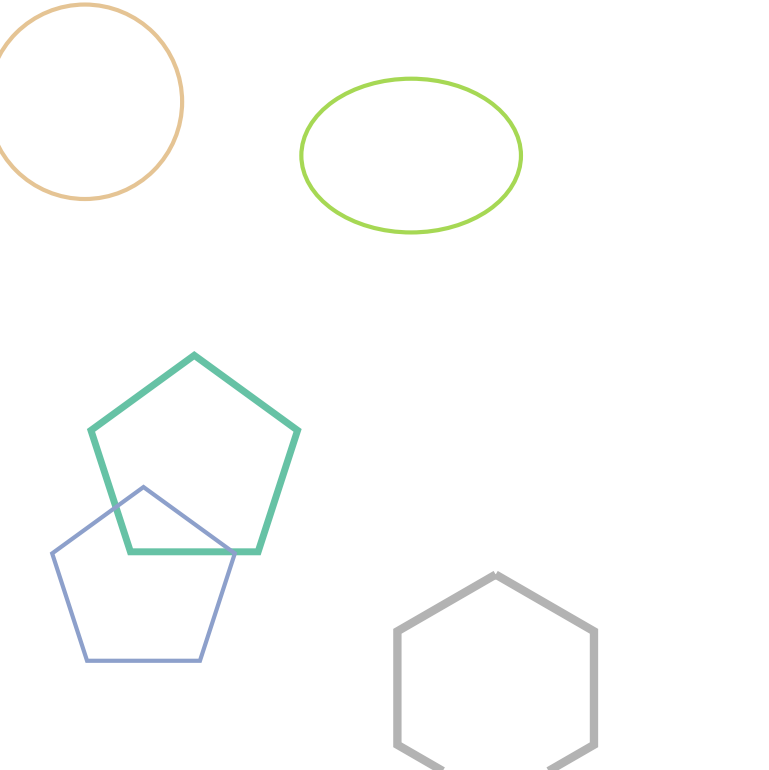[{"shape": "pentagon", "thickness": 2.5, "radius": 0.71, "center": [0.252, 0.397]}, {"shape": "pentagon", "thickness": 1.5, "radius": 0.62, "center": [0.186, 0.243]}, {"shape": "oval", "thickness": 1.5, "radius": 0.71, "center": [0.534, 0.798]}, {"shape": "circle", "thickness": 1.5, "radius": 0.63, "center": [0.11, 0.868]}, {"shape": "hexagon", "thickness": 3, "radius": 0.74, "center": [0.644, 0.106]}]